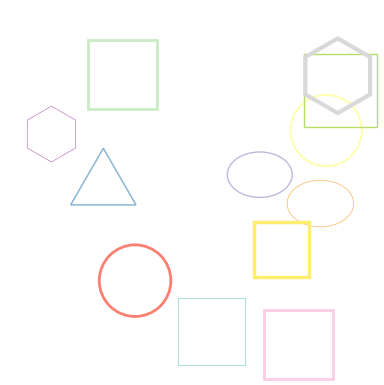[{"shape": "square", "thickness": 0.5, "radius": 0.43, "center": [0.55, 0.138]}, {"shape": "circle", "thickness": 1.5, "radius": 0.46, "center": [0.847, 0.661]}, {"shape": "oval", "thickness": 1, "radius": 0.42, "center": [0.675, 0.546]}, {"shape": "circle", "thickness": 2, "radius": 0.46, "center": [0.351, 0.271]}, {"shape": "triangle", "thickness": 1, "radius": 0.49, "center": [0.268, 0.517]}, {"shape": "oval", "thickness": 0.5, "radius": 0.43, "center": [0.832, 0.471]}, {"shape": "square", "thickness": 1, "radius": 0.47, "center": [0.885, 0.766]}, {"shape": "square", "thickness": 2, "radius": 0.44, "center": [0.775, 0.105]}, {"shape": "hexagon", "thickness": 3, "radius": 0.49, "center": [0.877, 0.803]}, {"shape": "hexagon", "thickness": 0.5, "radius": 0.36, "center": [0.134, 0.652]}, {"shape": "square", "thickness": 2, "radius": 0.45, "center": [0.317, 0.806]}, {"shape": "square", "thickness": 2.5, "radius": 0.36, "center": [0.732, 0.352]}]